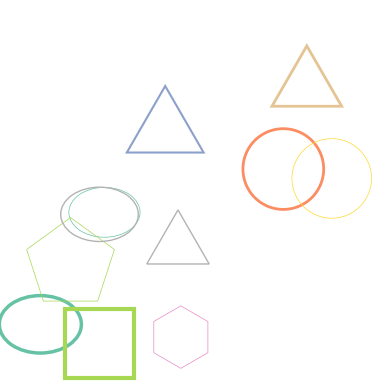[{"shape": "oval", "thickness": 2.5, "radius": 0.53, "center": [0.105, 0.158]}, {"shape": "oval", "thickness": 0.5, "radius": 0.46, "center": [0.271, 0.449]}, {"shape": "circle", "thickness": 2, "radius": 0.52, "center": [0.736, 0.561]}, {"shape": "triangle", "thickness": 1.5, "radius": 0.58, "center": [0.429, 0.661]}, {"shape": "hexagon", "thickness": 0.5, "radius": 0.41, "center": [0.47, 0.124]}, {"shape": "pentagon", "thickness": 0.5, "radius": 0.6, "center": [0.183, 0.315]}, {"shape": "square", "thickness": 3, "radius": 0.45, "center": [0.259, 0.107]}, {"shape": "circle", "thickness": 0.5, "radius": 0.52, "center": [0.862, 0.537]}, {"shape": "triangle", "thickness": 2, "radius": 0.52, "center": [0.797, 0.776]}, {"shape": "triangle", "thickness": 1, "radius": 0.47, "center": [0.462, 0.361]}, {"shape": "oval", "thickness": 1, "radius": 0.5, "center": [0.258, 0.443]}]